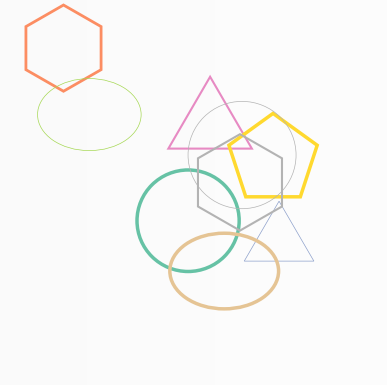[{"shape": "circle", "thickness": 2.5, "radius": 0.66, "center": [0.485, 0.427]}, {"shape": "hexagon", "thickness": 2, "radius": 0.56, "center": [0.164, 0.875]}, {"shape": "triangle", "thickness": 0.5, "radius": 0.52, "center": [0.72, 0.374]}, {"shape": "triangle", "thickness": 1.5, "radius": 0.62, "center": [0.542, 0.676]}, {"shape": "oval", "thickness": 0.5, "radius": 0.67, "center": [0.231, 0.702]}, {"shape": "pentagon", "thickness": 2.5, "radius": 0.6, "center": [0.705, 0.586]}, {"shape": "oval", "thickness": 2.5, "radius": 0.7, "center": [0.579, 0.296]}, {"shape": "hexagon", "thickness": 1.5, "radius": 0.63, "center": [0.619, 0.526]}, {"shape": "circle", "thickness": 0.5, "radius": 0.7, "center": [0.625, 0.597]}]